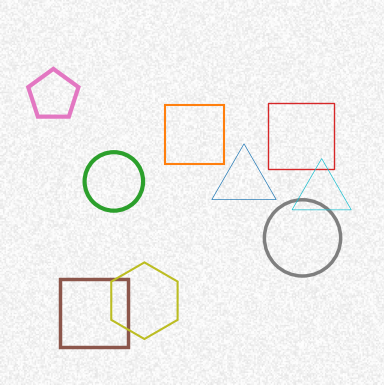[{"shape": "triangle", "thickness": 0.5, "radius": 0.48, "center": [0.634, 0.53]}, {"shape": "square", "thickness": 1.5, "radius": 0.38, "center": [0.505, 0.652]}, {"shape": "circle", "thickness": 3, "radius": 0.38, "center": [0.296, 0.529]}, {"shape": "square", "thickness": 1, "radius": 0.43, "center": [0.782, 0.646]}, {"shape": "square", "thickness": 2.5, "radius": 0.44, "center": [0.244, 0.186]}, {"shape": "pentagon", "thickness": 3, "radius": 0.34, "center": [0.139, 0.753]}, {"shape": "circle", "thickness": 2.5, "radius": 0.5, "center": [0.786, 0.382]}, {"shape": "hexagon", "thickness": 1.5, "radius": 0.5, "center": [0.375, 0.219]}, {"shape": "triangle", "thickness": 0.5, "radius": 0.44, "center": [0.835, 0.499]}]